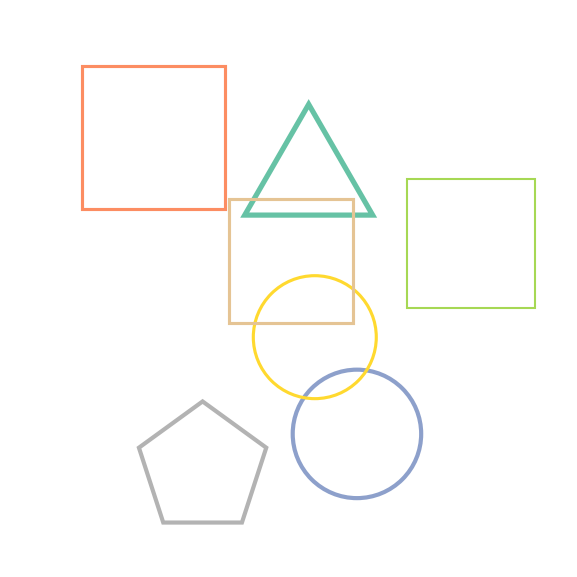[{"shape": "triangle", "thickness": 2.5, "radius": 0.64, "center": [0.535, 0.691]}, {"shape": "square", "thickness": 1.5, "radius": 0.62, "center": [0.266, 0.76]}, {"shape": "circle", "thickness": 2, "radius": 0.56, "center": [0.618, 0.248]}, {"shape": "square", "thickness": 1, "radius": 0.56, "center": [0.816, 0.577]}, {"shape": "circle", "thickness": 1.5, "radius": 0.53, "center": [0.545, 0.415]}, {"shape": "square", "thickness": 1.5, "radius": 0.53, "center": [0.504, 0.547]}, {"shape": "pentagon", "thickness": 2, "radius": 0.58, "center": [0.351, 0.188]}]